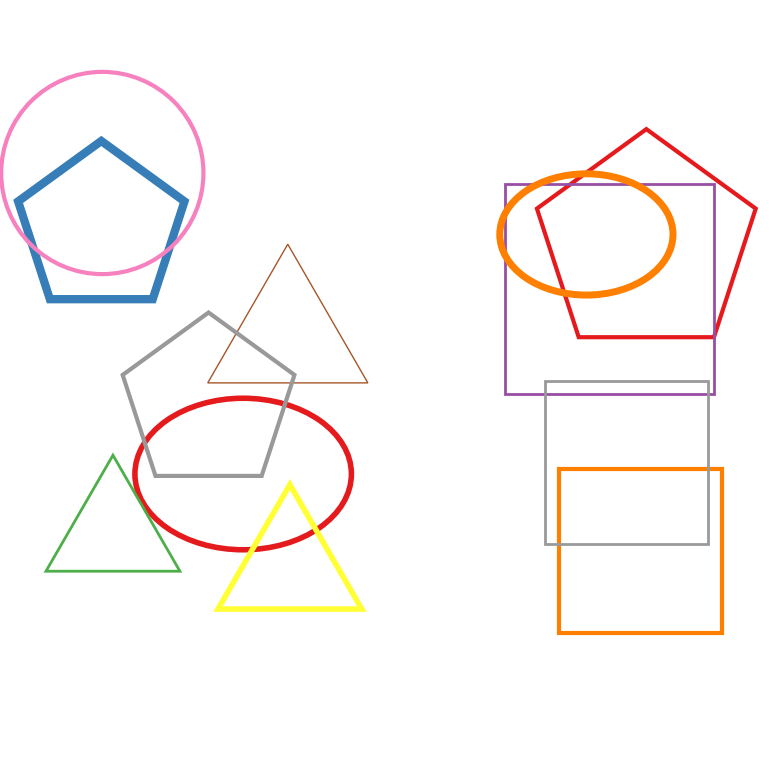[{"shape": "pentagon", "thickness": 1.5, "radius": 0.75, "center": [0.839, 0.683]}, {"shape": "oval", "thickness": 2, "radius": 0.7, "center": [0.316, 0.384]}, {"shape": "pentagon", "thickness": 3, "radius": 0.57, "center": [0.132, 0.703]}, {"shape": "triangle", "thickness": 1, "radius": 0.5, "center": [0.147, 0.308]}, {"shape": "square", "thickness": 1, "radius": 0.68, "center": [0.792, 0.625]}, {"shape": "square", "thickness": 1.5, "radius": 0.53, "center": [0.832, 0.285]}, {"shape": "oval", "thickness": 2.5, "radius": 0.56, "center": [0.762, 0.696]}, {"shape": "triangle", "thickness": 2, "radius": 0.54, "center": [0.376, 0.263]}, {"shape": "triangle", "thickness": 0.5, "radius": 0.6, "center": [0.374, 0.563]}, {"shape": "circle", "thickness": 1.5, "radius": 0.66, "center": [0.133, 0.775]}, {"shape": "pentagon", "thickness": 1.5, "radius": 0.59, "center": [0.271, 0.477]}, {"shape": "square", "thickness": 1, "radius": 0.53, "center": [0.814, 0.399]}]